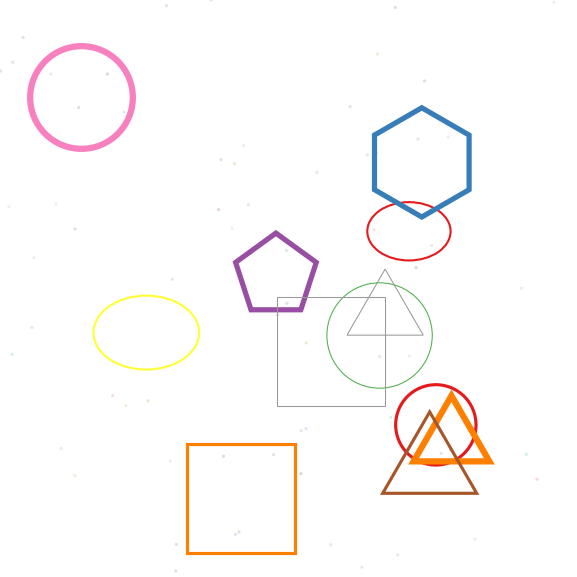[{"shape": "oval", "thickness": 1, "radius": 0.36, "center": [0.708, 0.599]}, {"shape": "circle", "thickness": 1.5, "radius": 0.35, "center": [0.755, 0.263]}, {"shape": "hexagon", "thickness": 2.5, "radius": 0.47, "center": [0.73, 0.718]}, {"shape": "circle", "thickness": 0.5, "radius": 0.46, "center": [0.657, 0.418]}, {"shape": "pentagon", "thickness": 2.5, "radius": 0.37, "center": [0.478, 0.522]}, {"shape": "square", "thickness": 1.5, "radius": 0.47, "center": [0.417, 0.137]}, {"shape": "triangle", "thickness": 3, "radius": 0.38, "center": [0.782, 0.238]}, {"shape": "oval", "thickness": 1, "radius": 0.46, "center": [0.253, 0.423]}, {"shape": "triangle", "thickness": 1.5, "radius": 0.47, "center": [0.744, 0.192]}, {"shape": "circle", "thickness": 3, "radius": 0.44, "center": [0.141, 0.83]}, {"shape": "square", "thickness": 0.5, "radius": 0.47, "center": [0.573, 0.39]}, {"shape": "triangle", "thickness": 0.5, "radius": 0.38, "center": [0.667, 0.457]}]